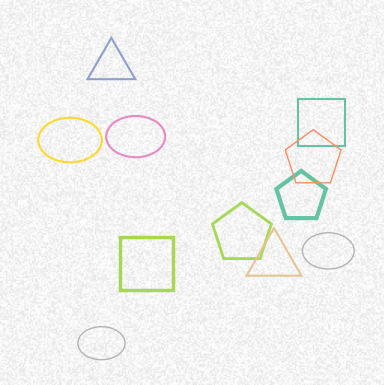[{"shape": "pentagon", "thickness": 3, "radius": 0.34, "center": [0.782, 0.488]}, {"shape": "square", "thickness": 1.5, "radius": 0.3, "center": [0.834, 0.682]}, {"shape": "pentagon", "thickness": 1, "radius": 0.38, "center": [0.813, 0.587]}, {"shape": "triangle", "thickness": 1.5, "radius": 0.36, "center": [0.289, 0.83]}, {"shape": "oval", "thickness": 1.5, "radius": 0.38, "center": [0.352, 0.645]}, {"shape": "square", "thickness": 2.5, "radius": 0.34, "center": [0.379, 0.316]}, {"shape": "pentagon", "thickness": 2, "radius": 0.4, "center": [0.628, 0.393]}, {"shape": "oval", "thickness": 1.5, "radius": 0.41, "center": [0.182, 0.636]}, {"shape": "triangle", "thickness": 1.5, "radius": 0.41, "center": [0.712, 0.325]}, {"shape": "oval", "thickness": 1, "radius": 0.34, "center": [0.853, 0.348]}, {"shape": "oval", "thickness": 1, "radius": 0.31, "center": [0.264, 0.109]}]